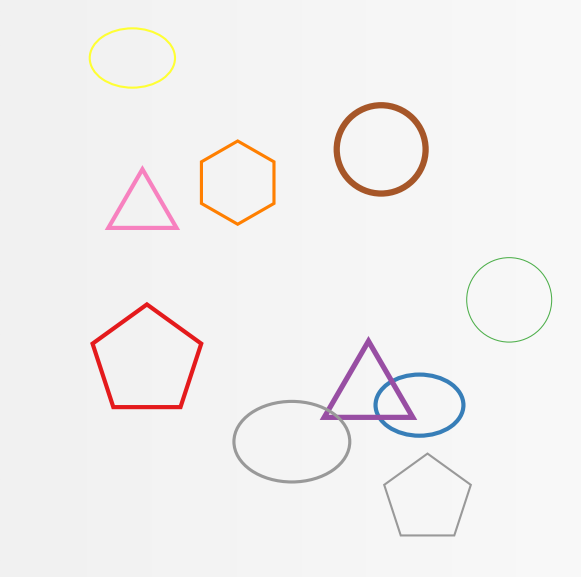[{"shape": "pentagon", "thickness": 2, "radius": 0.49, "center": [0.253, 0.374]}, {"shape": "oval", "thickness": 2, "radius": 0.38, "center": [0.722, 0.298]}, {"shape": "circle", "thickness": 0.5, "radius": 0.37, "center": [0.876, 0.48]}, {"shape": "triangle", "thickness": 2.5, "radius": 0.44, "center": [0.634, 0.32]}, {"shape": "hexagon", "thickness": 1.5, "radius": 0.36, "center": [0.409, 0.683]}, {"shape": "oval", "thickness": 1, "radius": 0.37, "center": [0.228, 0.899]}, {"shape": "circle", "thickness": 3, "radius": 0.38, "center": [0.656, 0.74]}, {"shape": "triangle", "thickness": 2, "radius": 0.34, "center": [0.245, 0.638]}, {"shape": "oval", "thickness": 1.5, "radius": 0.5, "center": [0.502, 0.234]}, {"shape": "pentagon", "thickness": 1, "radius": 0.39, "center": [0.736, 0.135]}]